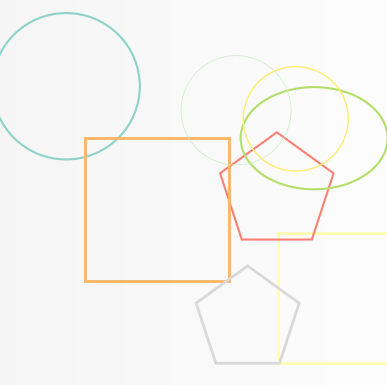[{"shape": "circle", "thickness": 1.5, "radius": 0.95, "center": [0.171, 0.776]}, {"shape": "square", "thickness": 2, "radius": 0.85, "center": [0.886, 0.225]}, {"shape": "pentagon", "thickness": 1.5, "radius": 0.77, "center": [0.714, 0.502]}, {"shape": "square", "thickness": 2, "radius": 0.93, "center": [0.405, 0.456]}, {"shape": "oval", "thickness": 1.5, "radius": 0.95, "center": [0.811, 0.641]}, {"shape": "pentagon", "thickness": 2, "radius": 0.7, "center": [0.639, 0.17]}, {"shape": "circle", "thickness": 0.5, "radius": 0.71, "center": [0.609, 0.713]}, {"shape": "circle", "thickness": 1, "radius": 0.68, "center": [0.763, 0.691]}]